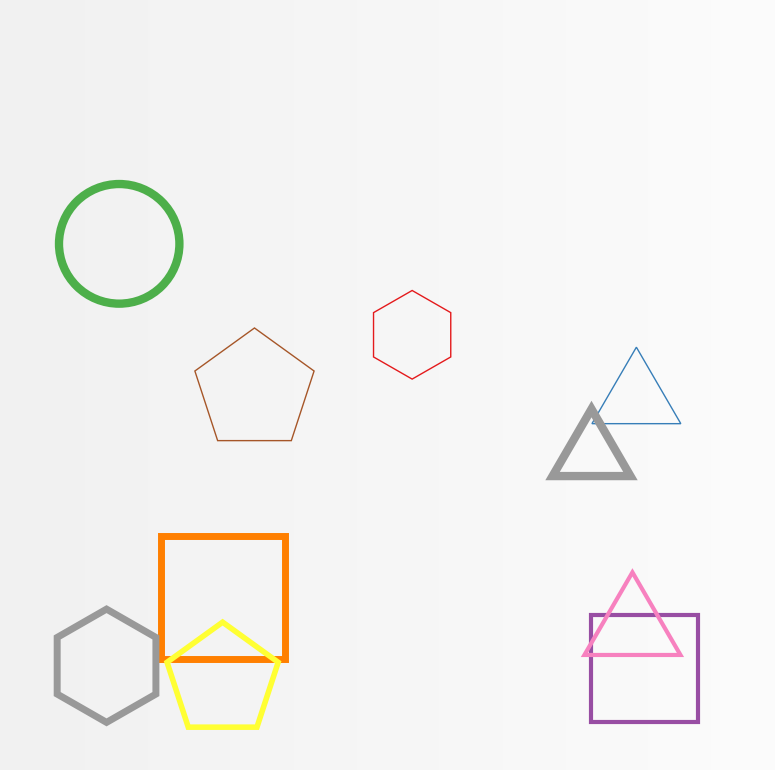[{"shape": "hexagon", "thickness": 0.5, "radius": 0.29, "center": [0.532, 0.565]}, {"shape": "triangle", "thickness": 0.5, "radius": 0.33, "center": [0.821, 0.483]}, {"shape": "circle", "thickness": 3, "radius": 0.39, "center": [0.154, 0.683]}, {"shape": "square", "thickness": 1.5, "radius": 0.35, "center": [0.831, 0.132]}, {"shape": "square", "thickness": 2.5, "radius": 0.4, "center": [0.288, 0.225]}, {"shape": "pentagon", "thickness": 2, "radius": 0.38, "center": [0.287, 0.117]}, {"shape": "pentagon", "thickness": 0.5, "radius": 0.4, "center": [0.328, 0.493]}, {"shape": "triangle", "thickness": 1.5, "radius": 0.36, "center": [0.816, 0.185]}, {"shape": "hexagon", "thickness": 2.5, "radius": 0.37, "center": [0.137, 0.135]}, {"shape": "triangle", "thickness": 3, "radius": 0.29, "center": [0.763, 0.411]}]